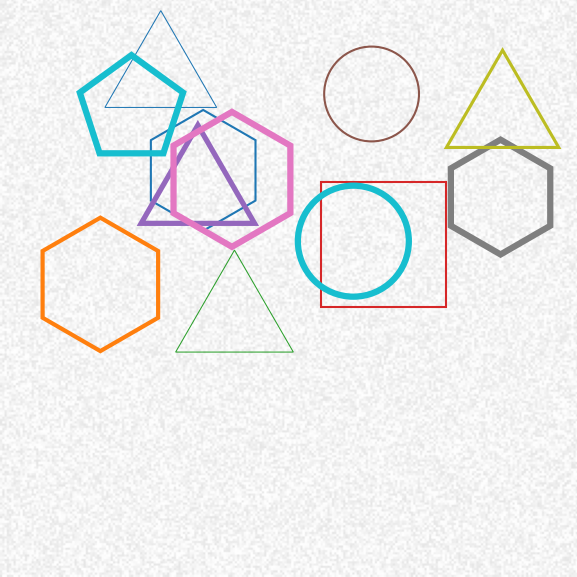[{"shape": "hexagon", "thickness": 1, "radius": 0.52, "center": [0.352, 0.704]}, {"shape": "triangle", "thickness": 0.5, "radius": 0.56, "center": [0.278, 0.869]}, {"shape": "hexagon", "thickness": 2, "radius": 0.58, "center": [0.174, 0.507]}, {"shape": "triangle", "thickness": 0.5, "radius": 0.59, "center": [0.406, 0.448]}, {"shape": "square", "thickness": 1, "radius": 0.54, "center": [0.665, 0.576]}, {"shape": "triangle", "thickness": 2.5, "radius": 0.57, "center": [0.343, 0.669]}, {"shape": "circle", "thickness": 1, "radius": 0.41, "center": [0.643, 0.836]}, {"shape": "hexagon", "thickness": 3, "radius": 0.58, "center": [0.402, 0.689]}, {"shape": "hexagon", "thickness": 3, "radius": 0.5, "center": [0.867, 0.658]}, {"shape": "triangle", "thickness": 1.5, "radius": 0.56, "center": [0.87, 0.8]}, {"shape": "pentagon", "thickness": 3, "radius": 0.47, "center": [0.228, 0.81]}, {"shape": "circle", "thickness": 3, "radius": 0.48, "center": [0.612, 0.582]}]